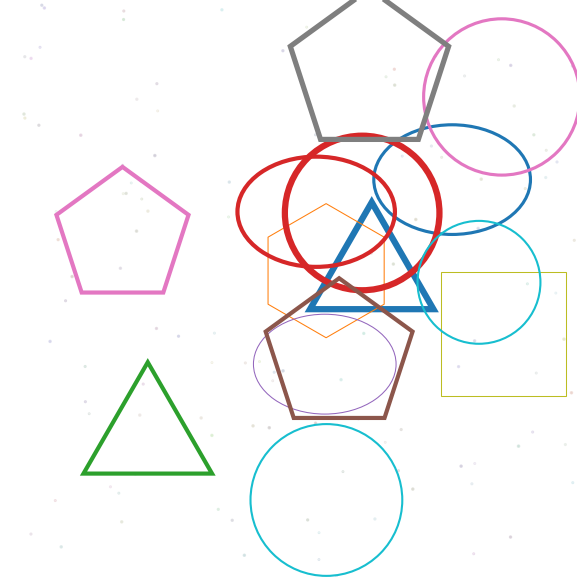[{"shape": "triangle", "thickness": 3, "radius": 0.62, "center": [0.644, 0.525]}, {"shape": "oval", "thickness": 1.5, "radius": 0.68, "center": [0.783, 0.688]}, {"shape": "hexagon", "thickness": 0.5, "radius": 0.58, "center": [0.565, 0.53]}, {"shape": "triangle", "thickness": 2, "radius": 0.64, "center": [0.256, 0.243]}, {"shape": "oval", "thickness": 2, "radius": 0.68, "center": [0.548, 0.632]}, {"shape": "circle", "thickness": 3, "radius": 0.67, "center": [0.627, 0.63]}, {"shape": "oval", "thickness": 0.5, "radius": 0.62, "center": [0.562, 0.369]}, {"shape": "pentagon", "thickness": 2, "radius": 0.67, "center": [0.587, 0.384]}, {"shape": "pentagon", "thickness": 2, "radius": 0.6, "center": [0.212, 0.59]}, {"shape": "circle", "thickness": 1.5, "radius": 0.68, "center": [0.869, 0.831]}, {"shape": "pentagon", "thickness": 2.5, "radius": 0.72, "center": [0.64, 0.874]}, {"shape": "square", "thickness": 0.5, "radius": 0.54, "center": [0.872, 0.421]}, {"shape": "circle", "thickness": 1, "radius": 0.53, "center": [0.829, 0.51]}, {"shape": "circle", "thickness": 1, "radius": 0.66, "center": [0.565, 0.133]}]